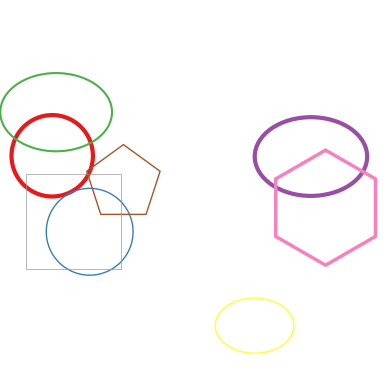[{"shape": "circle", "thickness": 3, "radius": 0.53, "center": [0.136, 0.595]}, {"shape": "circle", "thickness": 1, "radius": 0.56, "center": [0.233, 0.398]}, {"shape": "oval", "thickness": 1.5, "radius": 0.73, "center": [0.146, 0.709]}, {"shape": "oval", "thickness": 3, "radius": 0.73, "center": [0.808, 0.593]}, {"shape": "oval", "thickness": 1, "radius": 0.51, "center": [0.661, 0.154]}, {"shape": "pentagon", "thickness": 1, "radius": 0.5, "center": [0.321, 0.524]}, {"shape": "hexagon", "thickness": 2.5, "radius": 0.75, "center": [0.846, 0.461]}, {"shape": "square", "thickness": 0.5, "radius": 0.62, "center": [0.191, 0.424]}]